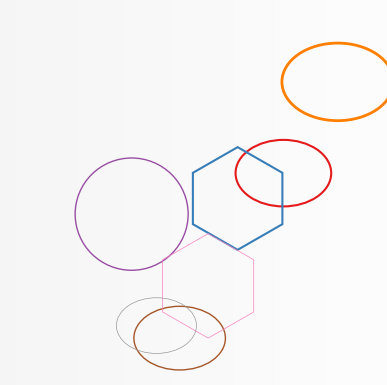[{"shape": "oval", "thickness": 1.5, "radius": 0.62, "center": [0.731, 0.55]}, {"shape": "hexagon", "thickness": 1.5, "radius": 0.67, "center": [0.613, 0.484]}, {"shape": "circle", "thickness": 1, "radius": 0.73, "center": [0.34, 0.444]}, {"shape": "oval", "thickness": 2, "radius": 0.72, "center": [0.871, 0.787]}, {"shape": "oval", "thickness": 1, "radius": 0.59, "center": [0.464, 0.122]}, {"shape": "hexagon", "thickness": 0.5, "radius": 0.68, "center": [0.537, 0.257]}, {"shape": "oval", "thickness": 0.5, "radius": 0.52, "center": [0.404, 0.154]}]